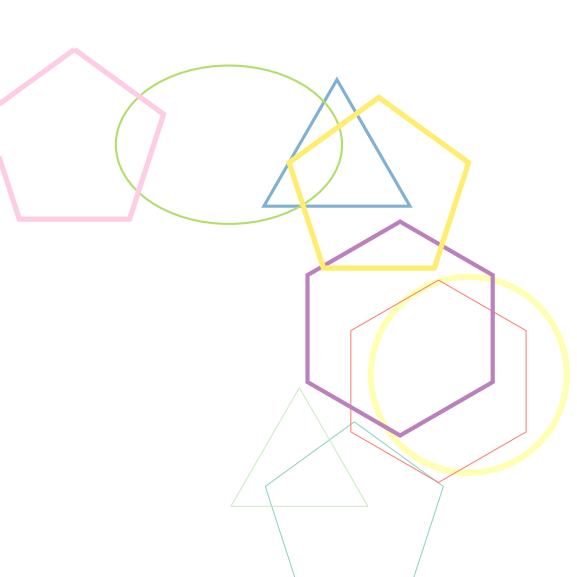[{"shape": "pentagon", "thickness": 0.5, "radius": 0.81, "center": [0.614, 0.107]}, {"shape": "circle", "thickness": 3, "radius": 0.85, "center": [0.812, 0.35]}, {"shape": "hexagon", "thickness": 0.5, "radius": 0.88, "center": [0.759, 0.339]}, {"shape": "triangle", "thickness": 1.5, "radius": 0.73, "center": [0.583, 0.715]}, {"shape": "oval", "thickness": 1, "radius": 0.98, "center": [0.396, 0.749]}, {"shape": "pentagon", "thickness": 2.5, "radius": 0.81, "center": [0.129, 0.751]}, {"shape": "hexagon", "thickness": 2, "radius": 0.93, "center": [0.693, 0.43]}, {"shape": "triangle", "thickness": 0.5, "radius": 0.68, "center": [0.518, 0.191]}, {"shape": "pentagon", "thickness": 2.5, "radius": 0.82, "center": [0.656, 0.667]}]